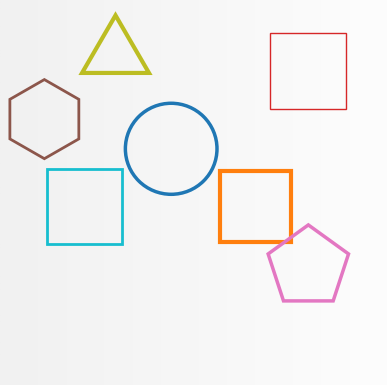[{"shape": "circle", "thickness": 2.5, "radius": 0.59, "center": [0.442, 0.614]}, {"shape": "square", "thickness": 3, "radius": 0.46, "center": [0.659, 0.464]}, {"shape": "square", "thickness": 1, "radius": 0.49, "center": [0.794, 0.816]}, {"shape": "hexagon", "thickness": 2, "radius": 0.51, "center": [0.114, 0.691]}, {"shape": "pentagon", "thickness": 2.5, "radius": 0.55, "center": [0.796, 0.307]}, {"shape": "triangle", "thickness": 3, "radius": 0.5, "center": [0.298, 0.86]}, {"shape": "square", "thickness": 2, "radius": 0.48, "center": [0.219, 0.463]}]